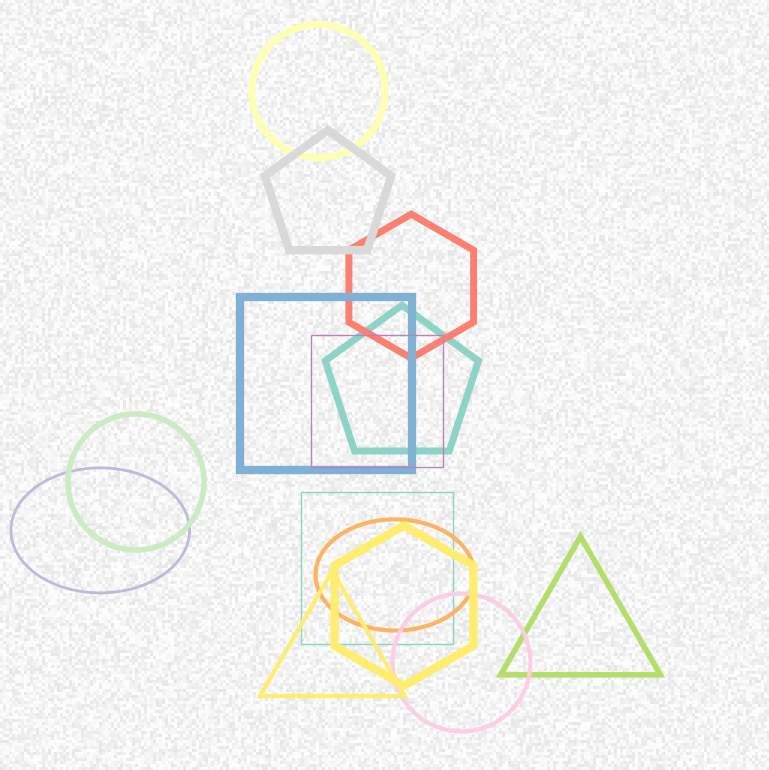[{"shape": "square", "thickness": 0.5, "radius": 0.49, "center": [0.49, 0.262]}, {"shape": "pentagon", "thickness": 2.5, "radius": 0.52, "center": [0.522, 0.499]}, {"shape": "circle", "thickness": 2.5, "radius": 0.43, "center": [0.414, 0.882]}, {"shape": "oval", "thickness": 1, "radius": 0.58, "center": [0.13, 0.311]}, {"shape": "hexagon", "thickness": 2.5, "radius": 0.47, "center": [0.534, 0.628]}, {"shape": "square", "thickness": 3, "radius": 0.56, "center": [0.423, 0.502]}, {"shape": "oval", "thickness": 1.5, "radius": 0.52, "center": [0.513, 0.253]}, {"shape": "triangle", "thickness": 2, "radius": 0.6, "center": [0.754, 0.183]}, {"shape": "circle", "thickness": 1.5, "radius": 0.45, "center": [0.599, 0.14]}, {"shape": "pentagon", "thickness": 3, "radius": 0.43, "center": [0.426, 0.745]}, {"shape": "square", "thickness": 0.5, "radius": 0.43, "center": [0.49, 0.479]}, {"shape": "circle", "thickness": 2, "radius": 0.44, "center": [0.177, 0.374]}, {"shape": "triangle", "thickness": 1.5, "radius": 0.54, "center": [0.432, 0.15]}, {"shape": "hexagon", "thickness": 3, "radius": 0.52, "center": [0.525, 0.213]}]